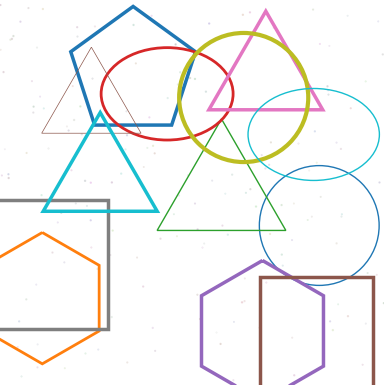[{"shape": "pentagon", "thickness": 2.5, "radius": 0.85, "center": [0.346, 0.813]}, {"shape": "circle", "thickness": 1, "radius": 0.78, "center": [0.829, 0.414]}, {"shape": "hexagon", "thickness": 2, "radius": 0.85, "center": [0.11, 0.226]}, {"shape": "triangle", "thickness": 1, "radius": 0.97, "center": [0.575, 0.498]}, {"shape": "oval", "thickness": 2, "radius": 0.86, "center": [0.434, 0.756]}, {"shape": "hexagon", "thickness": 2.5, "radius": 0.91, "center": [0.682, 0.14]}, {"shape": "triangle", "thickness": 0.5, "radius": 0.74, "center": [0.237, 0.728]}, {"shape": "square", "thickness": 2.5, "radius": 0.74, "center": [0.822, 0.133]}, {"shape": "triangle", "thickness": 2.5, "radius": 0.85, "center": [0.69, 0.8]}, {"shape": "square", "thickness": 2.5, "radius": 0.84, "center": [0.114, 0.312]}, {"shape": "circle", "thickness": 3, "radius": 0.84, "center": [0.633, 0.747]}, {"shape": "oval", "thickness": 1, "radius": 0.85, "center": [0.815, 0.651]}, {"shape": "triangle", "thickness": 2.5, "radius": 0.85, "center": [0.26, 0.537]}]